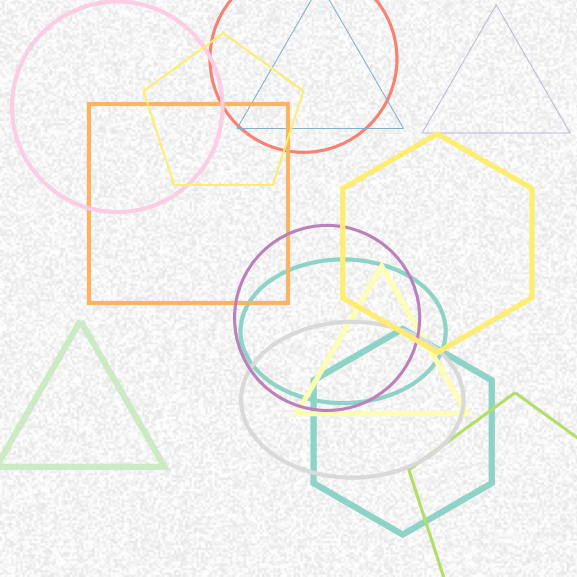[{"shape": "oval", "thickness": 2, "radius": 0.89, "center": [0.594, 0.426]}, {"shape": "hexagon", "thickness": 3, "radius": 0.89, "center": [0.697, 0.252]}, {"shape": "triangle", "thickness": 2.5, "radius": 0.85, "center": [0.661, 0.368]}, {"shape": "triangle", "thickness": 0.5, "radius": 0.74, "center": [0.859, 0.843]}, {"shape": "circle", "thickness": 1.5, "radius": 0.81, "center": [0.525, 0.897]}, {"shape": "triangle", "thickness": 0.5, "radius": 0.83, "center": [0.555, 0.86]}, {"shape": "square", "thickness": 2, "radius": 0.86, "center": [0.327, 0.646]}, {"shape": "pentagon", "thickness": 1.5, "radius": 0.97, "center": [0.892, 0.126]}, {"shape": "circle", "thickness": 2, "radius": 0.91, "center": [0.203, 0.814]}, {"shape": "oval", "thickness": 2, "radius": 0.96, "center": [0.61, 0.307]}, {"shape": "circle", "thickness": 1.5, "radius": 0.8, "center": [0.566, 0.449]}, {"shape": "triangle", "thickness": 3, "radius": 0.84, "center": [0.139, 0.275]}, {"shape": "pentagon", "thickness": 1, "radius": 0.73, "center": [0.387, 0.796]}, {"shape": "hexagon", "thickness": 2.5, "radius": 0.95, "center": [0.757, 0.578]}]